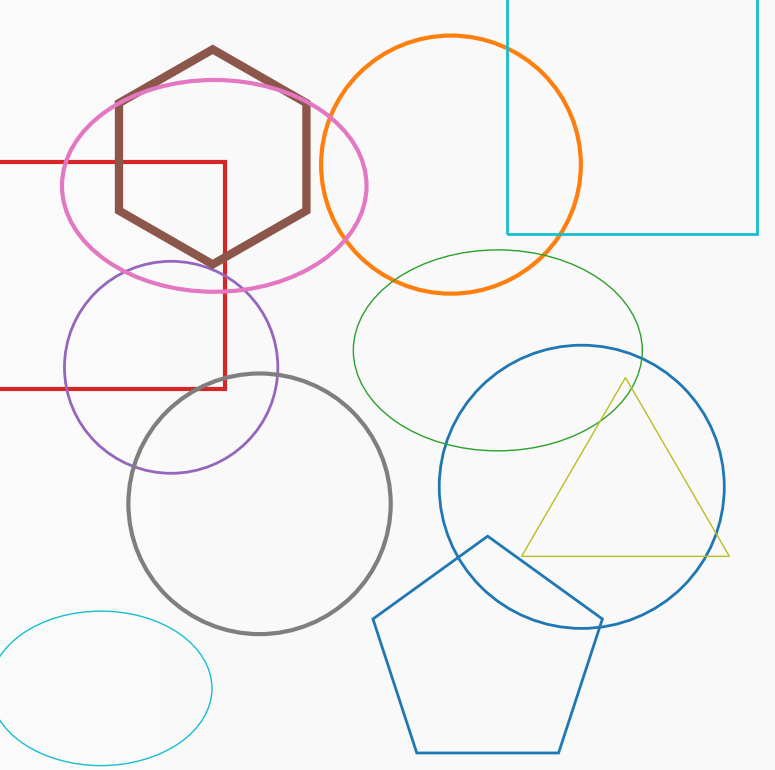[{"shape": "circle", "thickness": 1, "radius": 0.92, "center": [0.751, 0.368]}, {"shape": "pentagon", "thickness": 1, "radius": 0.78, "center": [0.629, 0.148]}, {"shape": "circle", "thickness": 1.5, "radius": 0.84, "center": [0.582, 0.786]}, {"shape": "oval", "thickness": 0.5, "radius": 0.93, "center": [0.642, 0.545]}, {"shape": "square", "thickness": 1.5, "radius": 0.74, "center": [0.144, 0.642]}, {"shape": "circle", "thickness": 1, "radius": 0.69, "center": [0.221, 0.523]}, {"shape": "hexagon", "thickness": 3, "radius": 0.7, "center": [0.274, 0.796]}, {"shape": "oval", "thickness": 1.5, "radius": 0.98, "center": [0.276, 0.759]}, {"shape": "circle", "thickness": 1.5, "radius": 0.85, "center": [0.335, 0.346]}, {"shape": "triangle", "thickness": 0.5, "radius": 0.77, "center": [0.807, 0.355]}, {"shape": "oval", "thickness": 0.5, "radius": 0.72, "center": [0.13, 0.106]}, {"shape": "square", "thickness": 1, "radius": 0.8, "center": [0.815, 0.857]}]